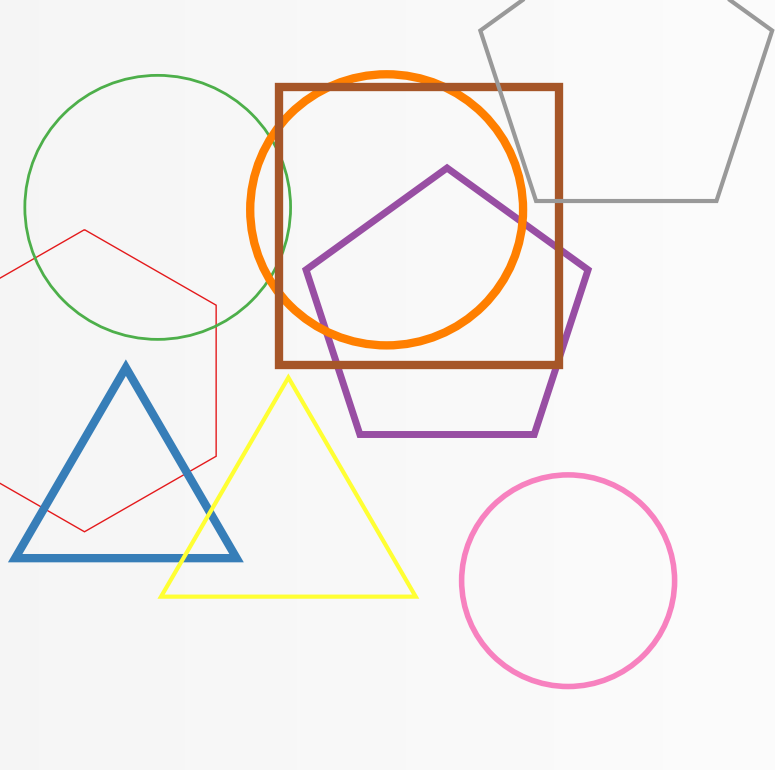[{"shape": "hexagon", "thickness": 0.5, "radius": 0.98, "center": [0.109, 0.506]}, {"shape": "triangle", "thickness": 3, "radius": 0.82, "center": [0.162, 0.358]}, {"shape": "circle", "thickness": 1, "radius": 0.86, "center": [0.203, 0.731]}, {"shape": "pentagon", "thickness": 2.5, "radius": 0.96, "center": [0.577, 0.59]}, {"shape": "circle", "thickness": 3, "radius": 0.88, "center": [0.499, 0.727]}, {"shape": "triangle", "thickness": 1.5, "radius": 0.95, "center": [0.372, 0.32]}, {"shape": "square", "thickness": 3, "radius": 0.9, "center": [0.541, 0.707]}, {"shape": "circle", "thickness": 2, "radius": 0.69, "center": [0.733, 0.246]}, {"shape": "pentagon", "thickness": 1.5, "radius": 0.99, "center": [0.808, 0.899]}]